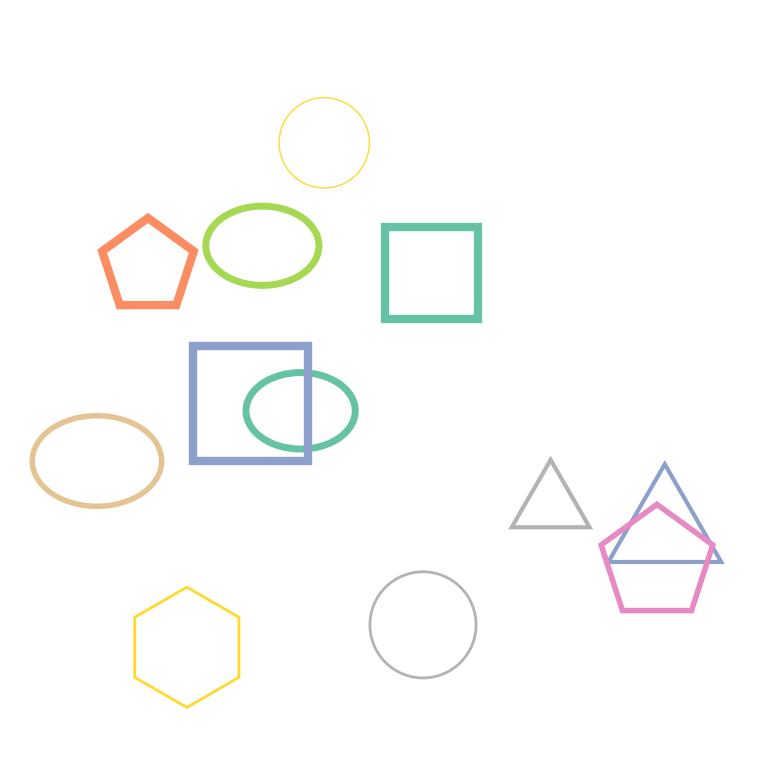[{"shape": "oval", "thickness": 2.5, "radius": 0.35, "center": [0.39, 0.466]}, {"shape": "square", "thickness": 3, "radius": 0.3, "center": [0.56, 0.646]}, {"shape": "pentagon", "thickness": 3, "radius": 0.31, "center": [0.192, 0.654]}, {"shape": "triangle", "thickness": 1.5, "radius": 0.42, "center": [0.863, 0.312]}, {"shape": "square", "thickness": 3, "radius": 0.37, "center": [0.325, 0.475]}, {"shape": "pentagon", "thickness": 2, "radius": 0.38, "center": [0.853, 0.269]}, {"shape": "oval", "thickness": 2.5, "radius": 0.37, "center": [0.341, 0.681]}, {"shape": "hexagon", "thickness": 1, "radius": 0.39, "center": [0.243, 0.159]}, {"shape": "circle", "thickness": 0.5, "radius": 0.29, "center": [0.421, 0.815]}, {"shape": "oval", "thickness": 2, "radius": 0.42, "center": [0.126, 0.401]}, {"shape": "circle", "thickness": 1, "radius": 0.34, "center": [0.549, 0.188]}, {"shape": "triangle", "thickness": 1.5, "radius": 0.29, "center": [0.715, 0.344]}]